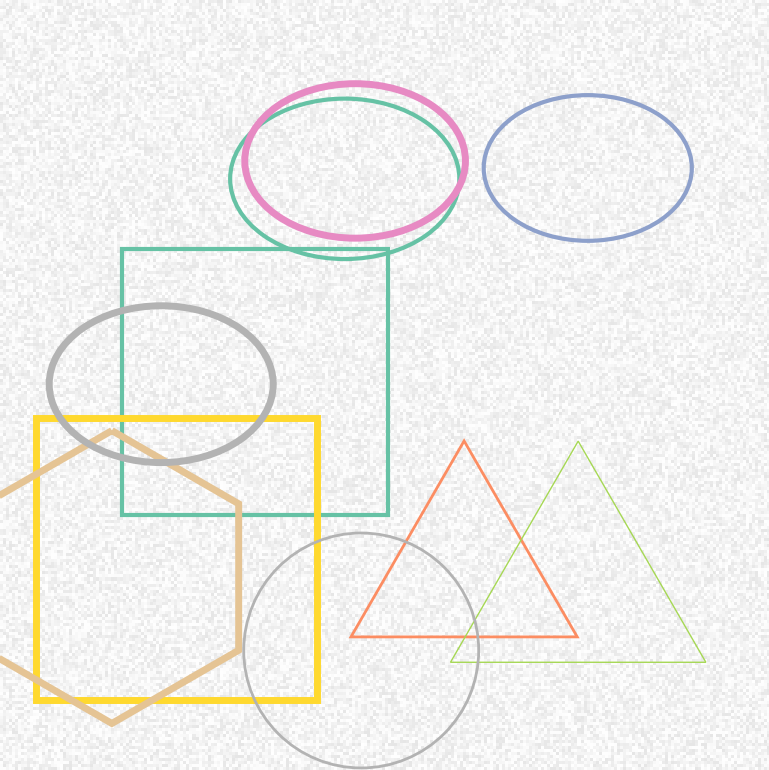[{"shape": "oval", "thickness": 1.5, "radius": 0.74, "center": [0.448, 0.768]}, {"shape": "square", "thickness": 1.5, "radius": 0.86, "center": [0.331, 0.504]}, {"shape": "triangle", "thickness": 1, "radius": 0.85, "center": [0.603, 0.258]}, {"shape": "oval", "thickness": 1.5, "radius": 0.68, "center": [0.763, 0.782]}, {"shape": "oval", "thickness": 2.5, "radius": 0.72, "center": [0.461, 0.791]}, {"shape": "triangle", "thickness": 0.5, "radius": 0.96, "center": [0.751, 0.236]}, {"shape": "square", "thickness": 2.5, "radius": 0.91, "center": [0.229, 0.274]}, {"shape": "hexagon", "thickness": 2.5, "radius": 0.95, "center": [0.145, 0.251]}, {"shape": "circle", "thickness": 1, "radius": 0.76, "center": [0.469, 0.155]}, {"shape": "oval", "thickness": 2.5, "radius": 0.73, "center": [0.209, 0.501]}]